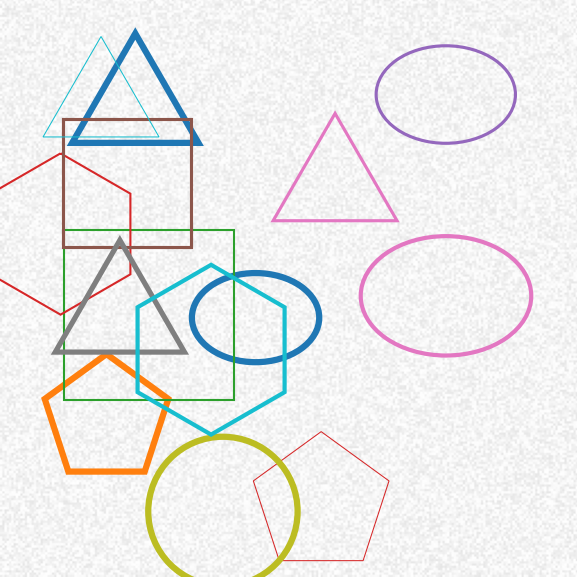[{"shape": "oval", "thickness": 3, "radius": 0.55, "center": [0.443, 0.449]}, {"shape": "triangle", "thickness": 3, "radius": 0.63, "center": [0.234, 0.815]}, {"shape": "pentagon", "thickness": 3, "radius": 0.56, "center": [0.184, 0.274]}, {"shape": "square", "thickness": 1, "radius": 0.73, "center": [0.259, 0.454]}, {"shape": "pentagon", "thickness": 0.5, "radius": 0.62, "center": [0.556, 0.128]}, {"shape": "hexagon", "thickness": 1, "radius": 0.7, "center": [0.105, 0.594]}, {"shape": "oval", "thickness": 1.5, "radius": 0.6, "center": [0.772, 0.835]}, {"shape": "square", "thickness": 1.5, "radius": 0.55, "center": [0.22, 0.683]}, {"shape": "triangle", "thickness": 1.5, "radius": 0.62, "center": [0.58, 0.679]}, {"shape": "oval", "thickness": 2, "radius": 0.74, "center": [0.772, 0.487]}, {"shape": "triangle", "thickness": 2.5, "radius": 0.65, "center": [0.208, 0.454]}, {"shape": "circle", "thickness": 3, "radius": 0.65, "center": [0.386, 0.114]}, {"shape": "triangle", "thickness": 0.5, "radius": 0.58, "center": [0.175, 0.82]}, {"shape": "hexagon", "thickness": 2, "radius": 0.73, "center": [0.366, 0.394]}]